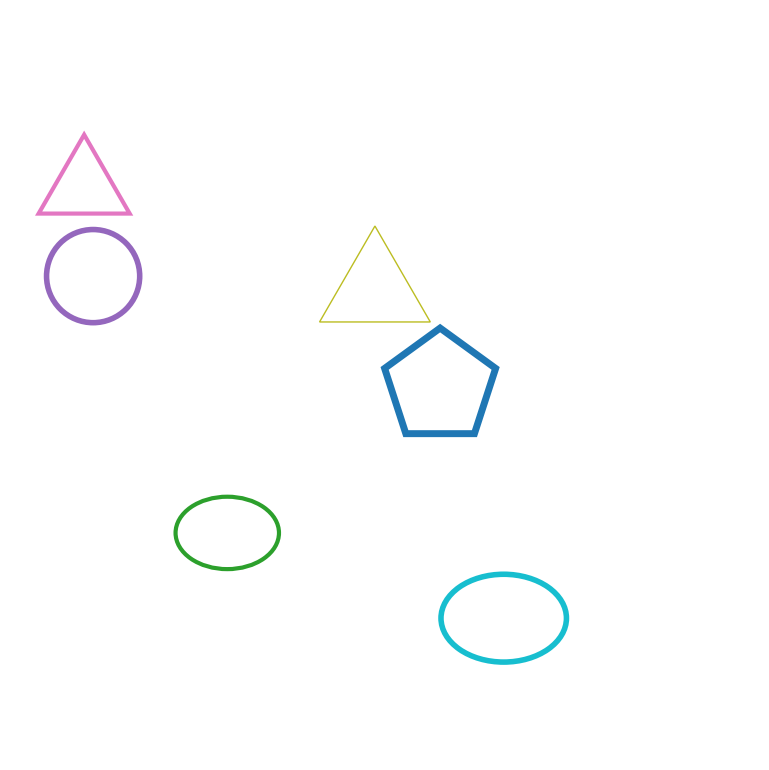[{"shape": "pentagon", "thickness": 2.5, "radius": 0.38, "center": [0.572, 0.498]}, {"shape": "oval", "thickness": 1.5, "radius": 0.34, "center": [0.295, 0.308]}, {"shape": "circle", "thickness": 2, "radius": 0.3, "center": [0.121, 0.641]}, {"shape": "triangle", "thickness": 1.5, "radius": 0.34, "center": [0.109, 0.757]}, {"shape": "triangle", "thickness": 0.5, "radius": 0.42, "center": [0.487, 0.623]}, {"shape": "oval", "thickness": 2, "radius": 0.41, "center": [0.654, 0.197]}]